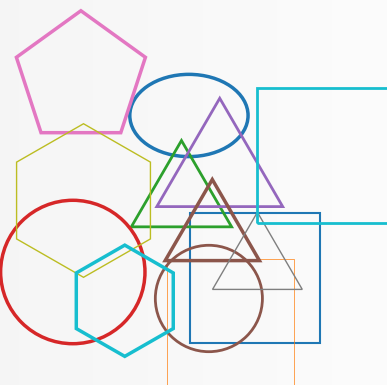[{"shape": "oval", "thickness": 2.5, "radius": 0.76, "center": [0.488, 0.7]}, {"shape": "square", "thickness": 1.5, "radius": 0.84, "center": [0.658, 0.278]}, {"shape": "square", "thickness": 0.5, "radius": 0.82, "center": [0.595, 0.162]}, {"shape": "triangle", "thickness": 2, "radius": 0.75, "center": [0.468, 0.486]}, {"shape": "circle", "thickness": 2.5, "radius": 0.93, "center": [0.188, 0.294]}, {"shape": "triangle", "thickness": 2, "radius": 0.94, "center": [0.567, 0.557]}, {"shape": "circle", "thickness": 2, "radius": 0.69, "center": [0.539, 0.225]}, {"shape": "triangle", "thickness": 2.5, "radius": 0.7, "center": [0.548, 0.393]}, {"shape": "pentagon", "thickness": 2.5, "radius": 0.88, "center": [0.209, 0.797]}, {"shape": "triangle", "thickness": 1, "radius": 0.67, "center": [0.664, 0.315]}, {"shape": "hexagon", "thickness": 1, "radius": 1.0, "center": [0.216, 0.479]}, {"shape": "hexagon", "thickness": 2.5, "radius": 0.72, "center": [0.322, 0.219]}, {"shape": "square", "thickness": 2, "radius": 0.87, "center": [0.839, 0.596]}]